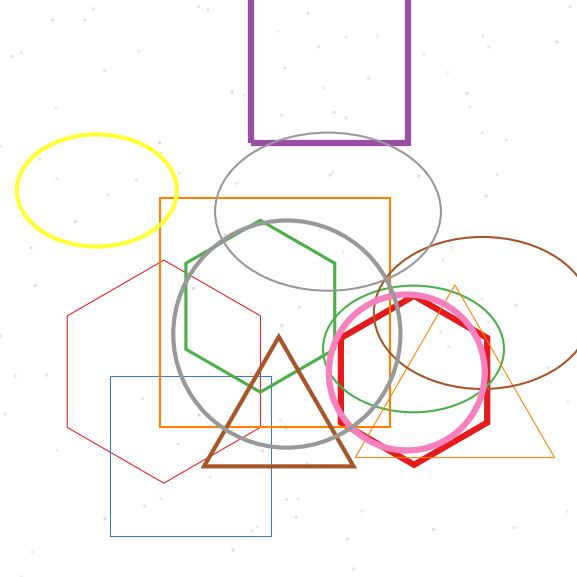[{"shape": "hexagon", "thickness": 3, "radius": 0.73, "center": [0.717, 0.341]}, {"shape": "hexagon", "thickness": 0.5, "radius": 0.97, "center": [0.284, 0.356]}, {"shape": "square", "thickness": 0.5, "radius": 0.7, "center": [0.329, 0.21]}, {"shape": "hexagon", "thickness": 1.5, "radius": 0.74, "center": [0.451, 0.469]}, {"shape": "oval", "thickness": 1, "radius": 0.78, "center": [0.716, 0.395]}, {"shape": "square", "thickness": 3, "radius": 0.68, "center": [0.571, 0.887]}, {"shape": "triangle", "thickness": 0.5, "radius": 1.0, "center": [0.788, 0.306]}, {"shape": "square", "thickness": 1, "radius": 0.99, "center": [0.476, 0.458]}, {"shape": "oval", "thickness": 2, "radius": 0.69, "center": [0.168, 0.669]}, {"shape": "oval", "thickness": 1, "radius": 0.94, "center": [0.835, 0.457]}, {"shape": "triangle", "thickness": 2, "radius": 0.75, "center": [0.483, 0.266]}, {"shape": "circle", "thickness": 3, "radius": 0.68, "center": [0.704, 0.354]}, {"shape": "circle", "thickness": 2, "radius": 0.98, "center": [0.497, 0.421]}, {"shape": "oval", "thickness": 1, "radius": 0.98, "center": [0.568, 0.633]}]